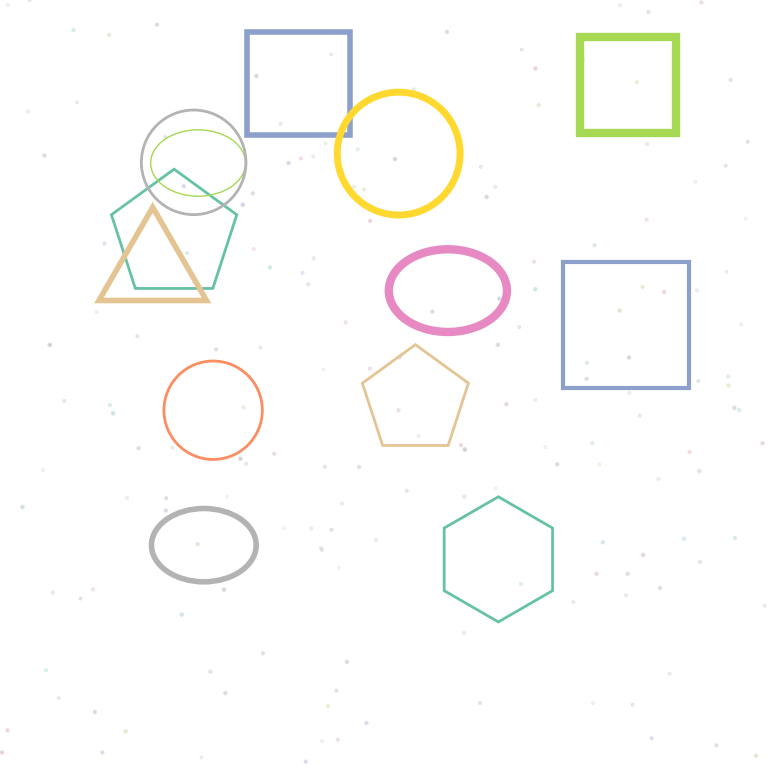[{"shape": "hexagon", "thickness": 1, "radius": 0.41, "center": [0.647, 0.274]}, {"shape": "pentagon", "thickness": 1, "radius": 0.43, "center": [0.226, 0.695]}, {"shape": "circle", "thickness": 1, "radius": 0.32, "center": [0.277, 0.467]}, {"shape": "square", "thickness": 2, "radius": 0.34, "center": [0.387, 0.892]}, {"shape": "square", "thickness": 1.5, "radius": 0.41, "center": [0.813, 0.578]}, {"shape": "oval", "thickness": 3, "radius": 0.38, "center": [0.582, 0.623]}, {"shape": "square", "thickness": 3, "radius": 0.31, "center": [0.815, 0.889]}, {"shape": "oval", "thickness": 0.5, "radius": 0.31, "center": [0.257, 0.788]}, {"shape": "circle", "thickness": 2.5, "radius": 0.4, "center": [0.518, 0.801]}, {"shape": "triangle", "thickness": 2, "radius": 0.4, "center": [0.198, 0.65]}, {"shape": "pentagon", "thickness": 1, "radius": 0.36, "center": [0.539, 0.48]}, {"shape": "circle", "thickness": 1, "radius": 0.34, "center": [0.252, 0.789]}, {"shape": "oval", "thickness": 2, "radius": 0.34, "center": [0.265, 0.292]}]